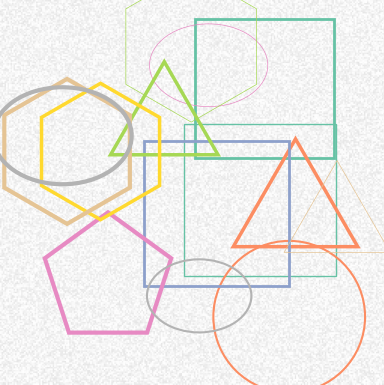[{"shape": "square", "thickness": 1, "radius": 0.99, "center": [0.676, 0.481]}, {"shape": "square", "thickness": 2, "radius": 0.9, "center": [0.686, 0.771]}, {"shape": "circle", "thickness": 1.5, "radius": 0.99, "center": [0.751, 0.177]}, {"shape": "triangle", "thickness": 2.5, "radius": 0.93, "center": [0.768, 0.453]}, {"shape": "square", "thickness": 2, "radius": 0.94, "center": [0.563, 0.446]}, {"shape": "pentagon", "thickness": 3, "radius": 0.86, "center": [0.281, 0.276]}, {"shape": "oval", "thickness": 0.5, "radius": 0.77, "center": [0.542, 0.83]}, {"shape": "triangle", "thickness": 2.5, "radius": 0.81, "center": [0.427, 0.679]}, {"shape": "hexagon", "thickness": 0.5, "radius": 0.98, "center": [0.497, 0.879]}, {"shape": "hexagon", "thickness": 2.5, "radius": 0.89, "center": [0.261, 0.607]}, {"shape": "triangle", "thickness": 0.5, "radius": 0.8, "center": [0.876, 0.424]}, {"shape": "hexagon", "thickness": 3, "radius": 0.94, "center": [0.174, 0.607]}, {"shape": "oval", "thickness": 3, "radius": 0.9, "center": [0.162, 0.647]}, {"shape": "oval", "thickness": 1.5, "radius": 0.68, "center": [0.517, 0.232]}]